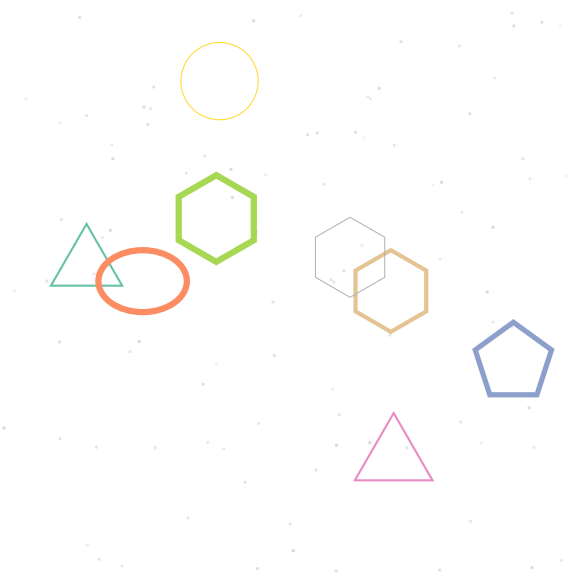[{"shape": "triangle", "thickness": 1, "radius": 0.36, "center": [0.15, 0.54]}, {"shape": "oval", "thickness": 3, "radius": 0.38, "center": [0.247, 0.512]}, {"shape": "pentagon", "thickness": 2.5, "radius": 0.35, "center": [0.889, 0.372]}, {"shape": "triangle", "thickness": 1, "radius": 0.39, "center": [0.682, 0.206]}, {"shape": "hexagon", "thickness": 3, "radius": 0.38, "center": [0.374, 0.621]}, {"shape": "circle", "thickness": 0.5, "radius": 0.33, "center": [0.38, 0.859]}, {"shape": "hexagon", "thickness": 2, "radius": 0.35, "center": [0.677, 0.495]}, {"shape": "hexagon", "thickness": 0.5, "radius": 0.35, "center": [0.606, 0.554]}]